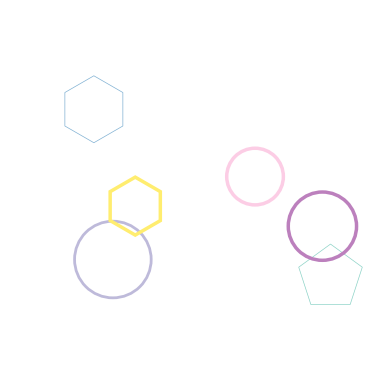[{"shape": "pentagon", "thickness": 0.5, "radius": 0.43, "center": [0.858, 0.279]}, {"shape": "circle", "thickness": 2, "radius": 0.5, "center": [0.293, 0.326]}, {"shape": "hexagon", "thickness": 0.5, "radius": 0.43, "center": [0.244, 0.716]}, {"shape": "circle", "thickness": 2.5, "radius": 0.37, "center": [0.662, 0.541]}, {"shape": "circle", "thickness": 2.5, "radius": 0.44, "center": [0.837, 0.413]}, {"shape": "hexagon", "thickness": 2.5, "radius": 0.38, "center": [0.351, 0.465]}]